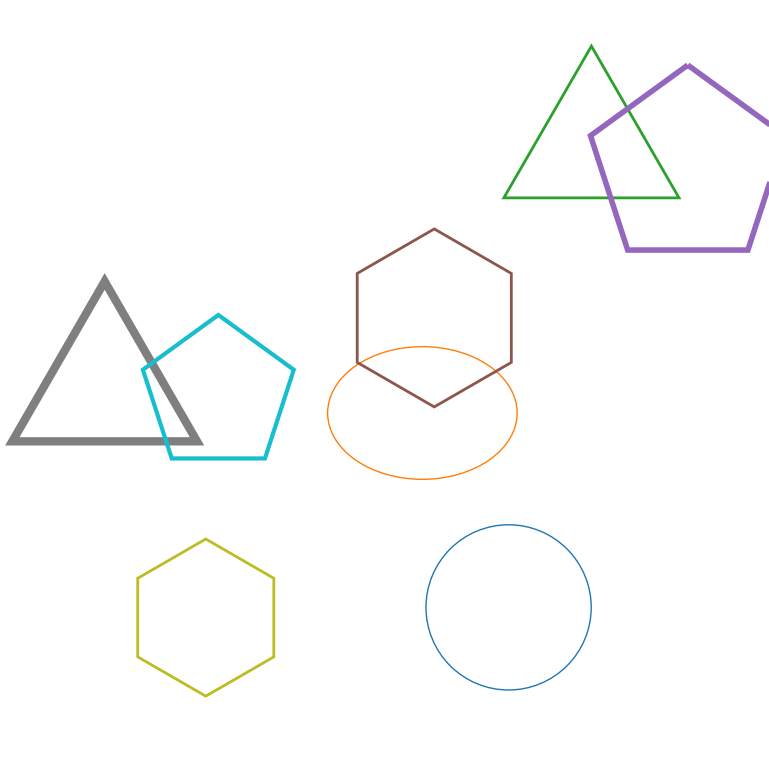[{"shape": "circle", "thickness": 0.5, "radius": 0.54, "center": [0.661, 0.211]}, {"shape": "oval", "thickness": 0.5, "radius": 0.62, "center": [0.549, 0.464]}, {"shape": "triangle", "thickness": 1, "radius": 0.66, "center": [0.768, 0.809]}, {"shape": "pentagon", "thickness": 2, "radius": 0.66, "center": [0.893, 0.783]}, {"shape": "hexagon", "thickness": 1, "radius": 0.58, "center": [0.564, 0.587]}, {"shape": "triangle", "thickness": 3, "radius": 0.69, "center": [0.136, 0.496]}, {"shape": "hexagon", "thickness": 1, "radius": 0.51, "center": [0.267, 0.198]}, {"shape": "pentagon", "thickness": 1.5, "radius": 0.52, "center": [0.284, 0.488]}]